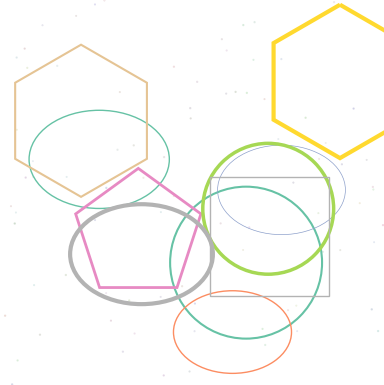[{"shape": "oval", "thickness": 1, "radius": 0.91, "center": [0.258, 0.586]}, {"shape": "circle", "thickness": 1.5, "radius": 0.99, "center": [0.639, 0.318]}, {"shape": "oval", "thickness": 1, "radius": 0.77, "center": [0.604, 0.138]}, {"shape": "oval", "thickness": 0.5, "radius": 0.83, "center": [0.731, 0.507]}, {"shape": "pentagon", "thickness": 2, "radius": 0.86, "center": [0.359, 0.392]}, {"shape": "circle", "thickness": 2.5, "radius": 0.85, "center": [0.697, 0.458]}, {"shape": "hexagon", "thickness": 3, "radius": 1.0, "center": [0.883, 0.789]}, {"shape": "hexagon", "thickness": 1.5, "radius": 0.99, "center": [0.21, 0.686]}, {"shape": "square", "thickness": 1, "radius": 0.77, "center": [0.7, 0.385]}, {"shape": "oval", "thickness": 3, "radius": 0.93, "center": [0.368, 0.34]}]